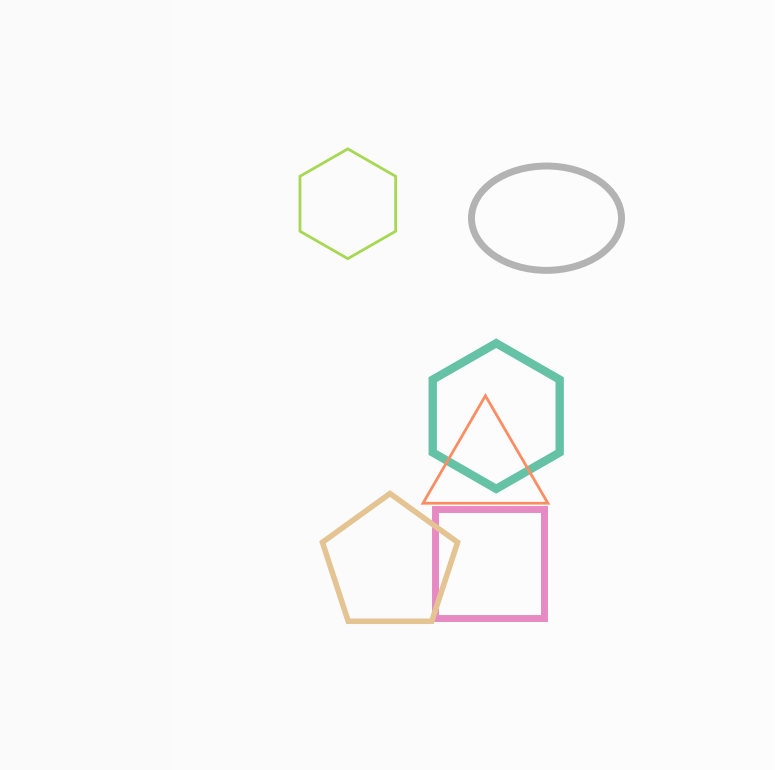[{"shape": "hexagon", "thickness": 3, "radius": 0.47, "center": [0.64, 0.46]}, {"shape": "triangle", "thickness": 1, "radius": 0.47, "center": [0.626, 0.393]}, {"shape": "square", "thickness": 2.5, "radius": 0.35, "center": [0.631, 0.268]}, {"shape": "hexagon", "thickness": 1, "radius": 0.36, "center": [0.449, 0.735]}, {"shape": "pentagon", "thickness": 2, "radius": 0.46, "center": [0.503, 0.267]}, {"shape": "oval", "thickness": 2.5, "radius": 0.48, "center": [0.705, 0.717]}]